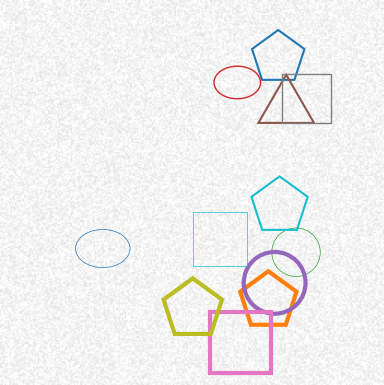[{"shape": "oval", "thickness": 0.5, "radius": 0.35, "center": [0.267, 0.354]}, {"shape": "pentagon", "thickness": 1.5, "radius": 0.36, "center": [0.723, 0.85]}, {"shape": "pentagon", "thickness": 3, "radius": 0.38, "center": [0.697, 0.219]}, {"shape": "circle", "thickness": 0.5, "radius": 0.31, "center": [0.769, 0.345]}, {"shape": "oval", "thickness": 1, "radius": 0.3, "center": [0.616, 0.786]}, {"shape": "circle", "thickness": 3, "radius": 0.4, "center": [0.713, 0.265]}, {"shape": "triangle", "thickness": 1.5, "radius": 0.42, "center": [0.743, 0.722]}, {"shape": "square", "thickness": 3, "radius": 0.4, "center": [0.625, 0.11]}, {"shape": "square", "thickness": 1, "radius": 0.32, "center": [0.796, 0.745]}, {"shape": "pentagon", "thickness": 3, "radius": 0.4, "center": [0.501, 0.197]}, {"shape": "pentagon", "thickness": 1.5, "radius": 0.38, "center": [0.726, 0.465]}, {"shape": "square", "thickness": 0.5, "radius": 0.35, "center": [0.571, 0.38]}]